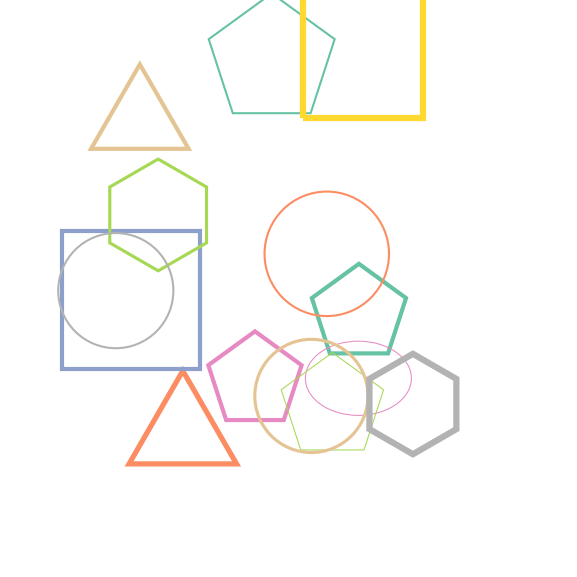[{"shape": "pentagon", "thickness": 1, "radius": 0.57, "center": [0.47, 0.896]}, {"shape": "pentagon", "thickness": 2, "radius": 0.43, "center": [0.622, 0.457]}, {"shape": "triangle", "thickness": 2.5, "radius": 0.54, "center": [0.317, 0.25]}, {"shape": "circle", "thickness": 1, "radius": 0.54, "center": [0.566, 0.56]}, {"shape": "square", "thickness": 2, "radius": 0.6, "center": [0.227, 0.48]}, {"shape": "oval", "thickness": 0.5, "radius": 0.46, "center": [0.621, 0.344]}, {"shape": "pentagon", "thickness": 2, "radius": 0.42, "center": [0.441, 0.34]}, {"shape": "pentagon", "thickness": 0.5, "radius": 0.47, "center": [0.576, 0.295]}, {"shape": "hexagon", "thickness": 1.5, "radius": 0.48, "center": [0.274, 0.627]}, {"shape": "square", "thickness": 3, "radius": 0.52, "center": [0.629, 0.899]}, {"shape": "circle", "thickness": 1.5, "radius": 0.49, "center": [0.539, 0.314]}, {"shape": "triangle", "thickness": 2, "radius": 0.49, "center": [0.242, 0.79]}, {"shape": "hexagon", "thickness": 3, "radius": 0.43, "center": [0.715, 0.3]}, {"shape": "circle", "thickness": 1, "radius": 0.5, "center": [0.201, 0.496]}]